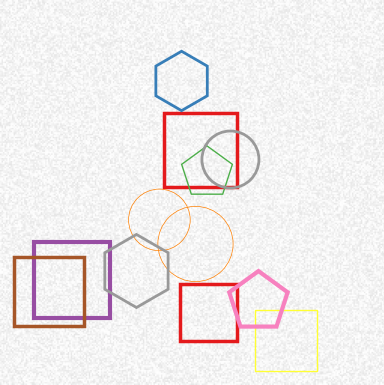[{"shape": "square", "thickness": 2.5, "radius": 0.48, "center": [0.521, 0.61]}, {"shape": "square", "thickness": 2.5, "radius": 0.37, "center": [0.542, 0.189]}, {"shape": "hexagon", "thickness": 2, "radius": 0.39, "center": [0.472, 0.79]}, {"shape": "pentagon", "thickness": 1, "radius": 0.35, "center": [0.538, 0.552]}, {"shape": "square", "thickness": 3, "radius": 0.49, "center": [0.187, 0.273]}, {"shape": "circle", "thickness": 0.5, "radius": 0.49, "center": [0.508, 0.366]}, {"shape": "circle", "thickness": 0.5, "radius": 0.4, "center": [0.414, 0.429]}, {"shape": "square", "thickness": 1, "radius": 0.4, "center": [0.743, 0.116]}, {"shape": "square", "thickness": 2.5, "radius": 0.45, "center": [0.126, 0.243]}, {"shape": "pentagon", "thickness": 3, "radius": 0.4, "center": [0.671, 0.216]}, {"shape": "circle", "thickness": 2, "radius": 0.37, "center": [0.599, 0.586]}, {"shape": "hexagon", "thickness": 2, "radius": 0.47, "center": [0.354, 0.296]}]